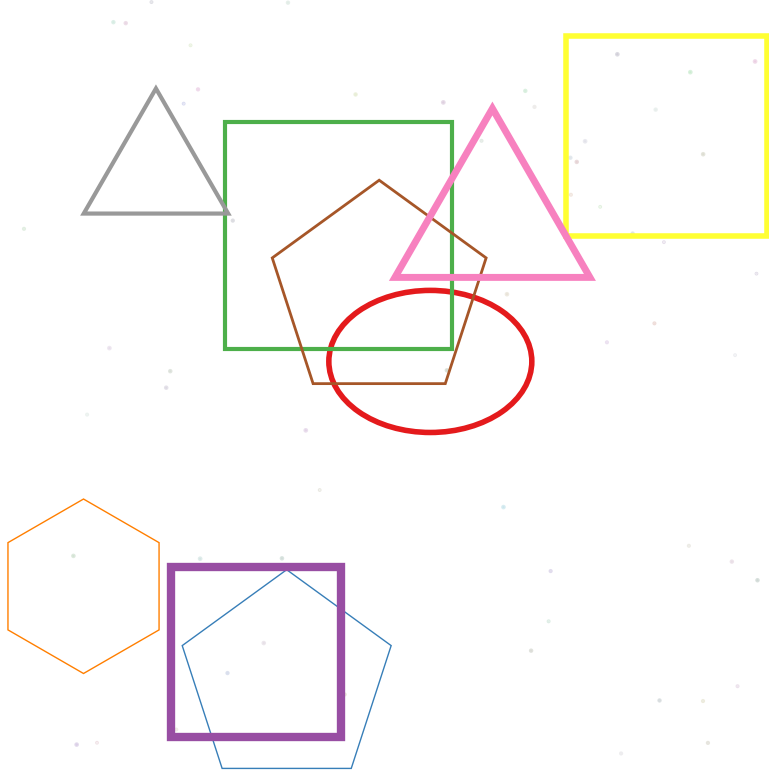[{"shape": "oval", "thickness": 2, "radius": 0.66, "center": [0.559, 0.531]}, {"shape": "pentagon", "thickness": 0.5, "radius": 0.71, "center": [0.372, 0.117]}, {"shape": "square", "thickness": 1.5, "radius": 0.74, "center": [0.44, 0.695]}, {"shape": "square", "thickness": 3, "radius": 0.55, "center": [0.332, 0.153]}, {"shape": "hexagon", "thickness": 0.5, "radius": 0.57, "center": [0.108, 0.239]}, {"shape": "square", "thickness": 2, "radius": 0.65, "center": [0.865, 0.823]}, {"shape": "pentagon", "thickness": 1, "radius": 0.73, "center": [0.492, 0.62]}, {"shape": "triangle", "thickness": 2.5, "radius": 0.73, "center": [0.64, 0.713]}, {"shape": "triangle", "thickness": 1.5, "radius": 0.54, "center": [0.203, 0.777]}]